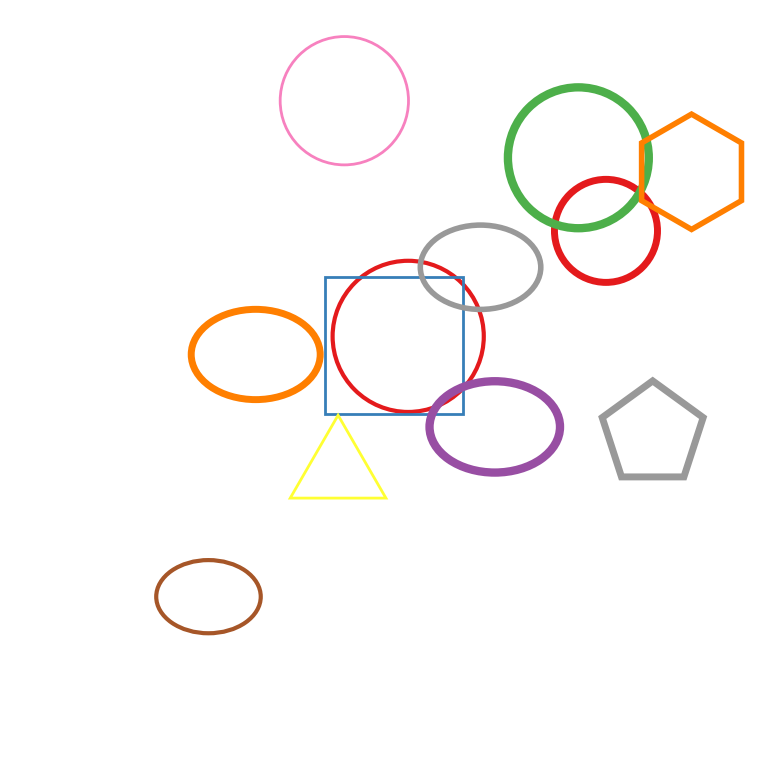[{"shape": "circle", "thickness": 2.5, "radius": 0.33, "center": [0.787, 0.7]}, {"shape": "circle", "thickness": 1.5, "radius": 0.49, "center": [0.53, 0.563]}, {"shape": "square", "thickness": 1, "radius": 0.45, "center": [0.512, 0.551]}, {"shape": "circle", "thickness": 3, "radius": 0.46, "center": [0.751, 0.795]}, {"shape": "oval", "thickness": 3, "radius": 0.42, "center": [0.643, 0.446]}, {"shape": "oval", "thickness": 2.5, "radius": 0.42, "center": [0.332, 0.54]}, {"shape": "hexagon", "thickness": 2, "radius": 0.37, "center": [0.898, 0.777]}, {"shape": "triangle", "thickness": 1, "radius": 0.36, "center": [0.439, 0.389]}, {"shape": "oval", "thickness": 1.5, "radius": 0.34, "center": [0.271, 0.225]}, {"shape": "circle", "thickness": 1, "radius": 0.42, "center": [0.447, 0.869]}, {"shape": "oval", "thickness": 2, "radius": 0.39, "center": [0.624, 0.653]}, {"shape": "pentagon", "thickness": 2.5, "radius": 0.34, "center": [0.848, 0.436]}]